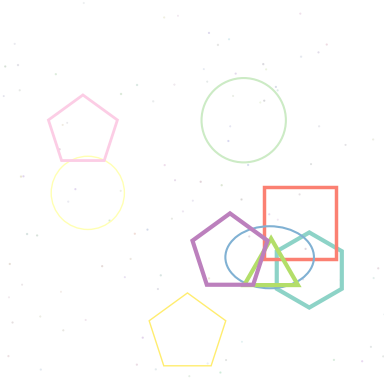[{"shape": "hexagon", "thickness": 3, "radius": 0.49, "center": [0.803, 0.299]}, {"shape": "circle", "thickness": 1, "radius": 0.48, "center": [0.228, 0.499]}, {"shape": "square", "thickness": 2.5, "radius": 0.47, "center": [0.779, 0.42]}, {"shape": "oval", "thickness": 1.5, "radius": 0.58, "center": [0.7, 0.332]}, {"shape": "triangle", "thickness": 3, "radius": 0.4, "center": [0.704, 0.3]}, {"shape": "pentagon", "thickness": 2, "radius": 0.47, "center": [0.215, 0.659]}, {"shape": "pentagon", "thickness": 3, "radius": 0.51, "center": [0.597, 0.343]}, {"shape": "circle", "thickness": 1.5, "radius": 0.55, "center": [0.633, 0.688]}, {"shape": "pentagon", "thickness": 1, "radius": 0.52, "center": [0.487, 0.135]}]